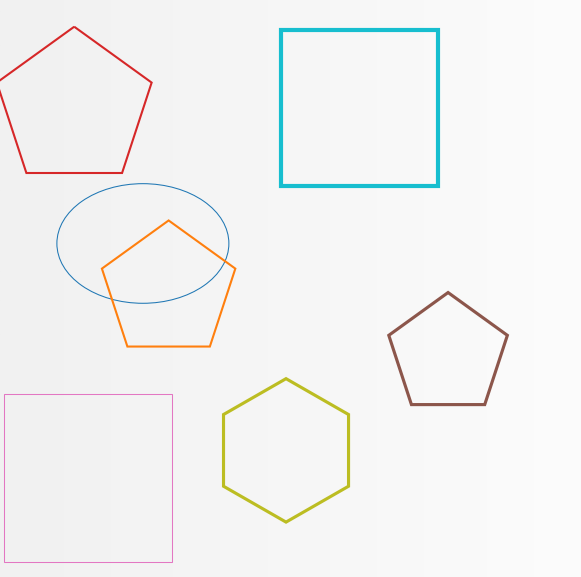[{"shape": "oval", "thickness": 0.5, "radius": 0.74, "center": [0.246, 0.578]}, {"shape": "pentagon", "thickness": 1, "radius": 0.6, "center": [0.29, 0.497]}, {"shape": "pentagon", "thickness": 1, "radius": 0.7, "center": [0.128, 0.813]}, {"shape": "pentagon", "thickness": 1.5, "radius": 0.54, "center": [0.771, 0.385]}, {"shape": "square", "thickness": 0.5, "radius": 0.73, "center": [0.151, 0.172]}, {"shape": "hexagon", "thickness": 1.5, "radius": 0.62, "center": [0.492, 0.219]}, {"shape": "square", "thickness": 2, "radius": 0.67, "center": [0.619, 0.812]}]